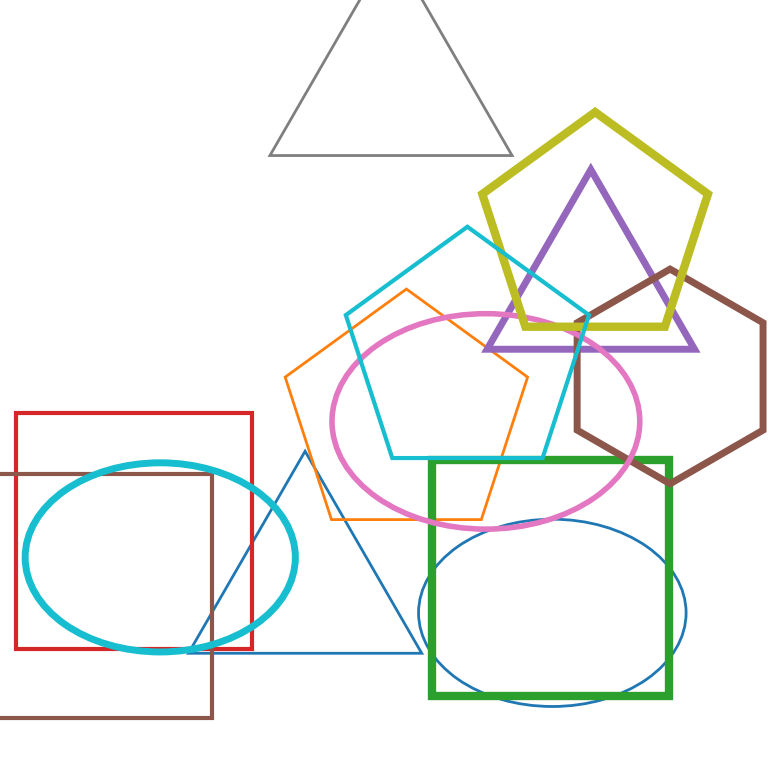[{"shape": "oval", "thickness": 1, "radius": 0.87, "center": [0.717, 0.204]}, {"shape": "triangle", "thickness": 1, "radius": 0.87, "center": [0.396, 0.239]}, {"shape": "pentagon", "thickness": 1, "radius": 0.83, "center": [0.528, 0.459]}, {"shape": "square", "thickness": 3, "radius": 0.77, "center": [0.715, 0.25]}, {"shape": "square", "thickness": 1.5, "radius": 0.77, "center": [0.174, 0.31]}, {"shape": "triangle", "thickness": 2.5, "radius": 0.78, "center": [0.767, 0.624]}, {"shape": "square", "thickness": 1.5, "radius": 0.79, "center": [0.118, 0.226]}, {"shape": "hexagon", "thickness": 2.5, "radius": 0.7, "center": [0.87, 0.511]}, {"shape": "oval", "thickness": 2, "radius": 1.0, "center": [0.631, 0.453]}, {"shape": "triangle", "thickness": 1, "radius": 0.91, "center": [0.508, 0.889]}, {"shape": "pentagon", "thickness": 3, "radius": 0.77, "center": [0.773, 0.7]}, {"shape": "pentagon", "thickness": 1.5, "radius": 0.83, "center": [0.607, 0.539]}, {"shape": "oval", "thickness": 2.5, "radius": 0.88, "center": [0.208, 0.276]}]